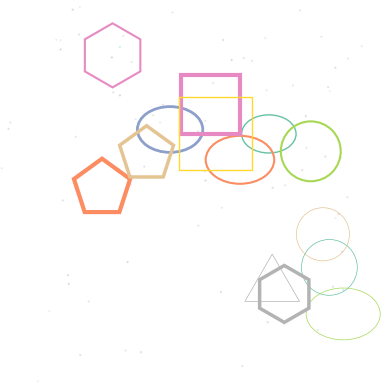[{"shape": "oval", "thickness": 1, "radius": 0.35, "center": [0.698, 0.652]}, {"shape": "circle", "thickness": 0.5, "radius": 0.36, "center": [0.856, 0.305]}, {"shape": "oval", "thickness": 1.5, "radius": 0.45, "center": [0.623, 0.585]}, {"shape": "pentagon", "thickness": 3, "radius": 0.38, "center": [0.265, 0.511]}, {"shape": "oval", "thickness": 2, "radius": 0.42, "center": [0.442, 0.664]}, {"shape": "hexagon", "thickness": 1.5, "radius": 0.42, "center": [0.292, 0.856]}, {"shape": "square", "thickness": 3, "radius": 0.38, "center": [0.546, 0.729]}, {"shape": "circle", "thickness": 1.5, "radius": 0.39, "center": [0.807, 0.607]}, {"shape": "oval", "thickness": 0.5, "radius": 0.48, "center": [0.891, 0.185]}, {"shape": "square", "thickness": 1, "radius": 0.47, "center": [0.56, 0.653]}, {"shape": "circle", "thickness": 0.5, "radius": 0.35, "center": [0.839, 0.391]}, {"shape": "pentagon", "thickness": 2.5, "radius": 0.37, "center": [0.381, 0.6]}, {"shape": "hexagon", "thickness": 2.5, "radius": 0.37, "center": [0.738, 0.237]}, {"shape": "triangle", "thickness": 0.5, "radius": 0.41, "center": [0.707, 0.258]}]